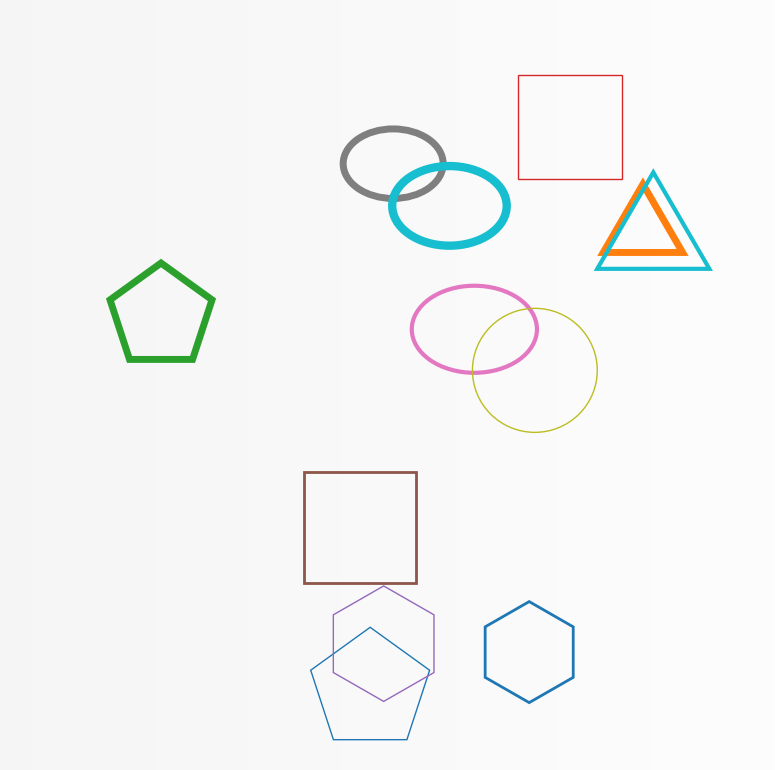[{"shape": "pentagon", "thickness": 0.5, "radius": 0.4, "center": [0.478, 0.105]}, {"shape": "hexagon", "thickness": 1, "radius": 0.33, "center": [0.683, 0.153]}, {"shape": "triangle", "thickness": 2.5, "radius": 0.3, "center": [0.83, 0.702]}, {"shape": "pentagon", "thickness": 2.5, "radius": 0.35, "center": [0.208, 0.589]}, {"shape": "square", "thickness": 0.5, "radius": 0.34, "center": [0.735, 0.835]}, {"shape": "hexagon", "thickness": 0.5, "radius": 0.37, "center": [0.495, 0.164]}, {"shape": "square", "thickness": 1, "radius": 0.36, "center": [0.465, 0.315]}, {"shape": "oval", "thickness": 1.5, "radius": 0.4, "center": [0.612, 0.572]}, {"shape": "oval", "thickness": 2.5, "radius": 0.32, "center": [0.507, 0.787]}, {"shape": "circle", "thickness": 0.5, "radius": 0.4, "center": [0.69, 0.519]}, {"shape": "triangle", "thickness": 1.5, "radius": 0.42, "center": [0.843, 0.693]}, {"shape": "oval", "thickness": 3, "radius": 0.37, "center": [0.58, 0.733]}]